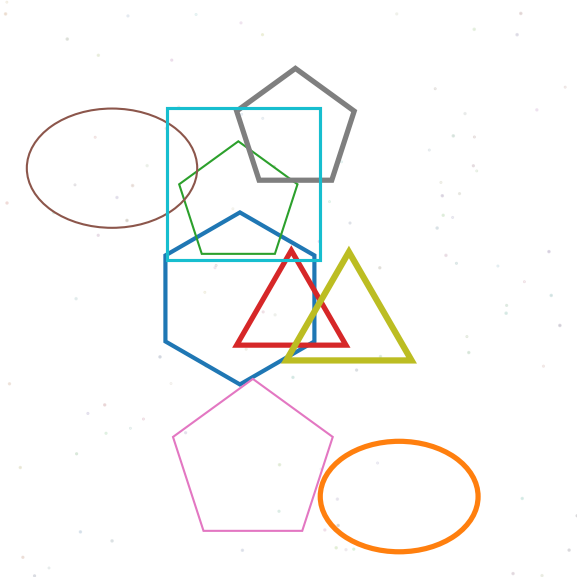[{"shape": "hexagon", "thickness": 2, "radius": 0.74, "center": [0.415, 0.482]}, {"shape": "oval", "thickness": 2.5, "radius": 0.68, "center": [0.691, 0.139]}, {"shape": "pentagon", "thickness": 1, "radius": 0.54, "center": [0.413, 0.647]}, {"shape": "triangle", "thickness": 2.5, "radius": 0.55, "center": [0.504, 0.456]}, {"shape": "oval", "thickness": 1, "radius": 0.74, "center": [0.194, 0.708]}, {"shape": "pentagon", "thickness": 1, "radius": 0.73, "center": [0.438, 0.198]}, {"shape": "pentagon", "thickness": 2.5, "radius": 0.54, "center": [0.512, 0.774]}, {"shape": "triangle", "thickness": 3, "radius": 0.63, "center": [0.604, 0.438]}, {"shape": "square", "thickness": 1.5, "radius": 0.66, "center": [0.422, 0.681]}]